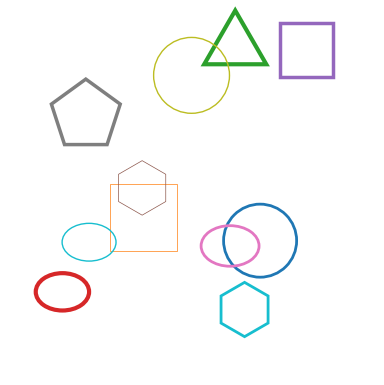[{"shape": "circle", "thickness": 2, "radius": 0.47, "center": [0.676, 0.375]}, {"shape": "square", "thickness": 0.5, "radius": 0.43, "center": [0.373, 0.435]}, {"shape": "triangle", "thickness": 3, "radius": 0.47, "center": [0.611, 0.88]}, {"shape": "oval", "thickness": 3, "radius": 0.35, "center": [0.162, 0.242]}, {"shape": "square", "thickness": 2.5, "radius": 0.35, "center": [0.796, 0.87]}, {"shape": "hexagon", "thickness": 0.5, "radius": 0.35, "center": [0.369, 0.512]}, {"shape": "oval", "thickness": 2, "radius": 0.38, "center": [0.598, 0.361]}, {"shape": "pentagon", "thickness": 2.5, "radius": 0.47, "center": [0.223, 0.7]}, {"shape": "circle", "thickness": 1, "radius": 0.49, "center": [0.498, 0.804]}, {"shape": "hexagon", "thickness": 2, "radius": 0.35, "center": [0.635, 0.196]}, {"shape": "oval", "thickness": 1, "radius": 0.35, "center": [0.231, 0.371]}]